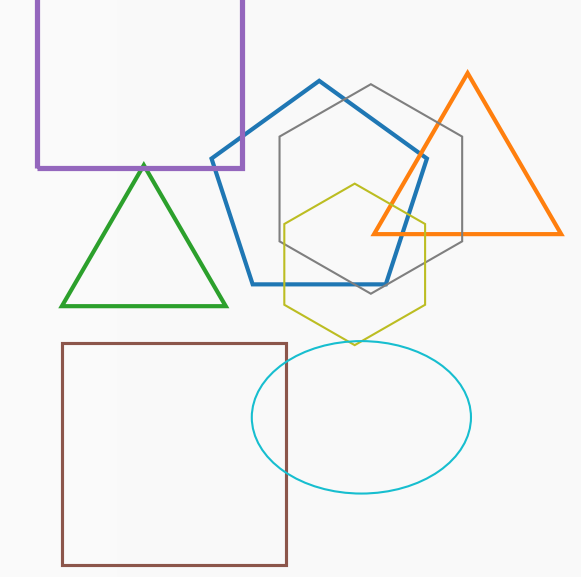[{"shape": "pentagon", "thickness": 2, "radius": 0.97, "center": [0.549, 0.664]}, {"shape": "triangle", "thickness": 2, "radius": 0.93, "center": [0.805, 0.687]}, {"shape": "triangle", "thickness": 2, "radius": 0.81, "center": [0.247, 0.55]}, {"shape": "square", "thickness": 2.5, "radius": 0.88, "center": [0.24, 0.884]}, {"shape": "square", "thickness": 1.5, "radius": 0.96, "center": [0.299, 0.213]}, {"shape": "hexagon", "thickness": 1, "radius": 0.91, "center": [0.638, 0.672]}, {"shape": "hexagon", "thickness": 1, "radius": 0.7, "center": [0.61, 0.541]}, {"shape": "oval", "thickness": 1, "radius": 0.94, "center": [0.622, 0.276]}]